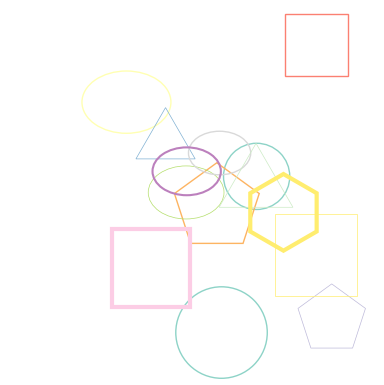[{"shape": "circle", "thickness": 1, "radius": 0.43, "center": [0.667, 0.542]}, {"shape": "circle", "thickness": 1, "radius": 0.59, "center": [0.575, 0.136]}, {"shape": "oval", "thickness": 1, "radius": 0.58, "center": [0.328, 0.735]}, {"shape": "pentagon", "thickness": 0.5, "radius": 0.46, "center": [0.862, 0.17]}, {"shape": "square", "thickness": 1, "radius": 0.41, "center": [0.821, 0.883]}, {"shape": "triangle", "thickness": 0.5, "radius": 0.44, "center": [0.43, 0.632]}, {"shape": "pentagon", "thickness": 1, "radius": 0.58, "center": [0.563, 0.461]}, {"shape": "oval", "thickness": 0.5, "radius": 0.49, "center": [0.483, 0.5]}, {"shape": "square", "thickness": 3, "radius": 0.51, "center": [0.392, 0.304]}, {"shape": "oval", "thickness": 1, "radius": 0.4, "center": [0.57, 0.603]}, {"shape": "oval", "thickness": 1.5, "radius": 0.44, "center": [0.485, 0.555]}, {"shape": "triangle", "thickness": 0.5, "radius": 0.55, "center": [0.665, 0.517]}, {"shape": "hexagon", "thickness": 3, "radius": 0.5, "center": [0.736, 0.448]}, {"shape": "square", "thickness": 0.5, "radius": 0.53, "center": [0.822, 0.337]}]